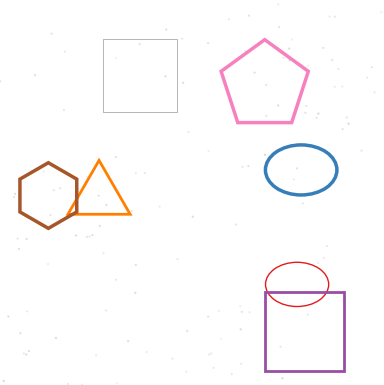[{"shape": "oval", "thickness": 1, "radius": 0.41, "center": [0.772, 0.261]}, {"shape": "oval", "thickness": 2.5, "radius": 0.46, "center": [0.782, 0.559]}, {"shape": "square", "thickness": 2, "radius": 0.51, "center": [0.79, 0.139]}, {"shape": "triangle", "thickness": 2, "radius": 0.47, "center": [0.257, 0.49]}, {"shape": "hexagon", "thickness": 2.5, "radius": 0.43, "center": [0.126, 0.492]}, {"shape": "pentagon", "thickness": 2.5, "radius": 0.6, "center": [0.688, 0.778]}, {"shape": "square", "thickness": 0.5, "radius": 0.48, "center": [0.363, 0.803]}]